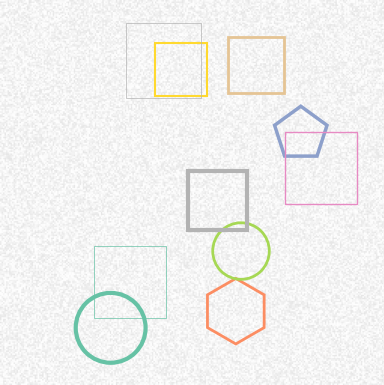[{"shape": "square", "thickness": 0.5, "radius": 0.46, "center": [0.337, 0.267]}, {"shape": "circle", "thickness": 3, "radius": 0.45, "center": [0.287, 0.148]}, {"shape": "hexagon", "thickness": 2, "radius": 0.43, "center": [0.612, 0.192]}, {"shape": "pentagon", "thickness": 2.5, "radius": 0.36, "center": [0.781, 0.652]}, {"shape": "square", "thickness": 1, "radius": 0.47, "center": [0.834, 0.563]}, {"shape": "circle", "thickness": 2, "radius": 0.37, "center": [0.626, 0.348]}, {"shape": "square", "thickness": 1.5, "radius": 0.34, "center": [0.47, 0.819]}, {"shape": "square", "thickness": 2, "radius": 0.37, "center": [0.665, 0.831]}, {"shape": "square", "thickness": 3, "radius": 0.38, "center": [0.565, 0.478]}, {"shape": "square", "thickness": 0.5, "radius": 0.48, "center": [0.424, 0.843]}]